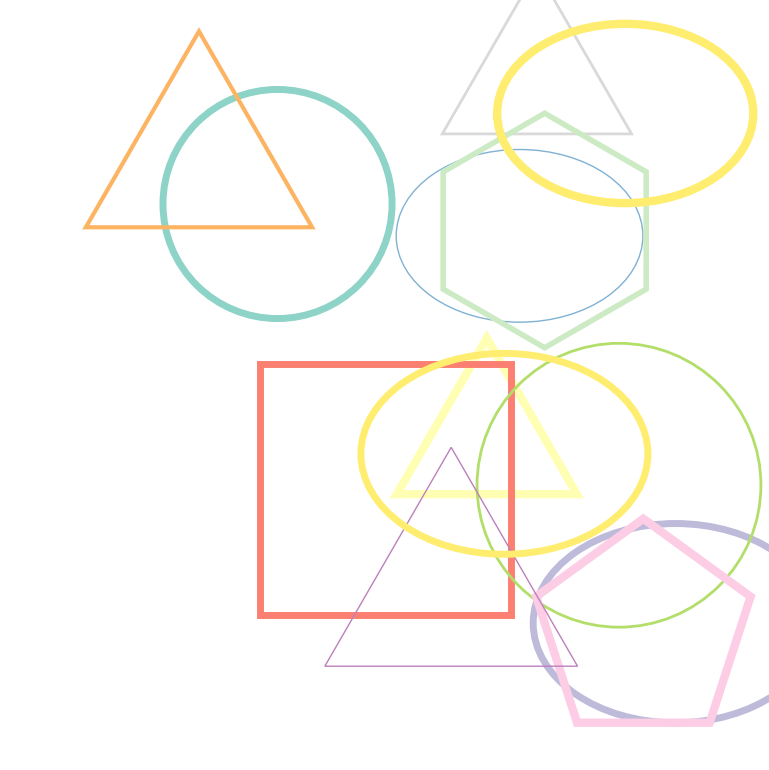[{"shape": "circle", "thickness": 2.5, "radius": 0.74, "center": [0.36, 0.735]}, {"shape": "triangle", "thickness": 3, "radius": 0.67, "center": [0.632, 0.426]}, {"shape": "oval", "thickness": 2.5, "radius": 0.92, "center": [0.877, 0.191]}, {"shape": "square", "thickness": 2.5, "radius": 0.82, "center": [0.501, 0.365]}, {"shape": "oval", "thickness": 0.5, "radius": 0.8, "center": [0.675, 0.694]}, {"shape": "triangle", "thickness": 1.5, "radius": 0.85, "center": [0.258, 0.79]}, {"shape": "circle", "thickness": 1, "radius": 0.92, "center": [0.804, 0.37]}, {"shape": "pentagon", "thickness": 3, "radius": 0.73, "center": [0.836, 0.18]}, {"shape": "triangle", "thickness": 1, "radius": 0.71, "center": [0.697, 0.897]}, {"shape": "triangle", "thickness": 0.5, "radius": 0.95, "center": [0.586, 0.23]}, {"shape": "hexagon", "thickness": 2, "radius": 0.76, "center": [0.707, 0.701]}, {"shape": "oval", "thickness": 2.5, "radius": 0.93, "center": [0.655, 0.411]}, {"shape": "oval", "thickness": 3, "radius": 0.83, "center": [0.812, 0.853]}]